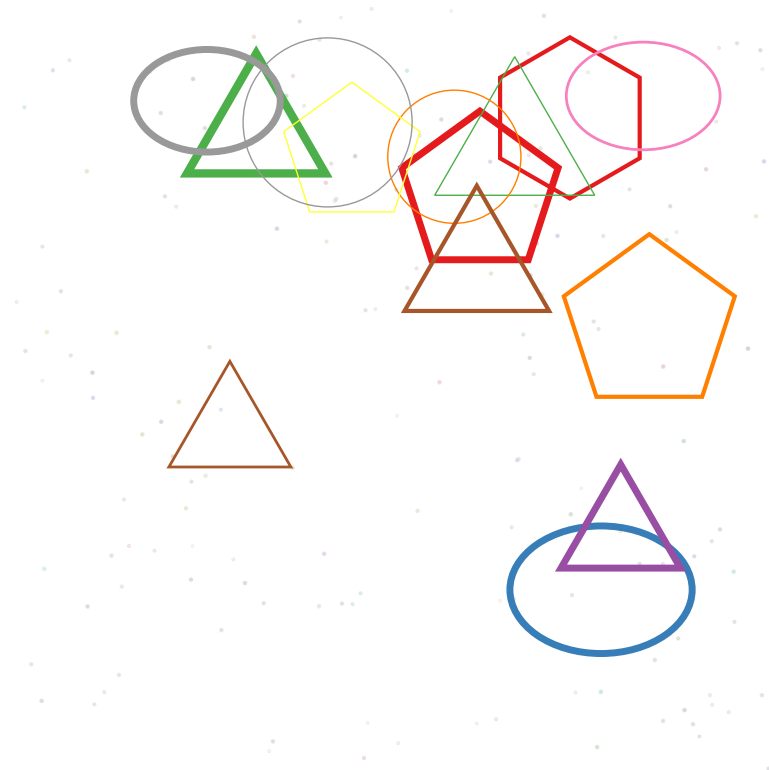[{"shape": "hexagon", "thickness": 1.5, "radius": 0.52, "center": [0.74, 0.847]}, {"shape": "pentagon", "thickness": 2.5, "radius": 0.53, "center": [0.623, 0.749]}, {"shape": "oval", "thickness": 2.5, "radius": 0.59, "center": [0.781, 0.234]}, {"shape": "triangle", "thickness": 0.5, "radius": 0.6, "center": [0.668, 0.806]}, {"shape": "triangle", "thickness": 3, "radius": 0.52, "center": [0.333, 0.827]}, {"shape": "triangle", "thickness": 2.5, "radius": 0.45, "center": [0.806, 0.307]}, {"shape": "circle", "thickness": 0.5, "radius": 0.43, "center": [0.59, 0.796]}, {"shape": "pentagon", "thickness": 1.5, "radius": 0.58, "center": [0.843, 0.579]}, {"shape": "pentagon", "thickness": 0.5, "radius": 0.47, "center": [0.457, 0.8]}, {"shape": "triangle", "thickness": 1, "radius": 0.46, "center": [0.299, 0.439]}, {"shape": "triangle", "thickness": 1.5, "radius": 0.54, "center": [0.619, 0.65]}, {"shape": "oval", "thickness": 1, "radius": 0.5, "center": [0.835, 0.875]}, {"shape": "oval", "thickness": 2.5, "radius": 0.48, "center": [0.269, 0.869]}, {"shape": "circle", "thickness": 0.5, "radius": 0.55, "center": [0.425, 0.841]}]